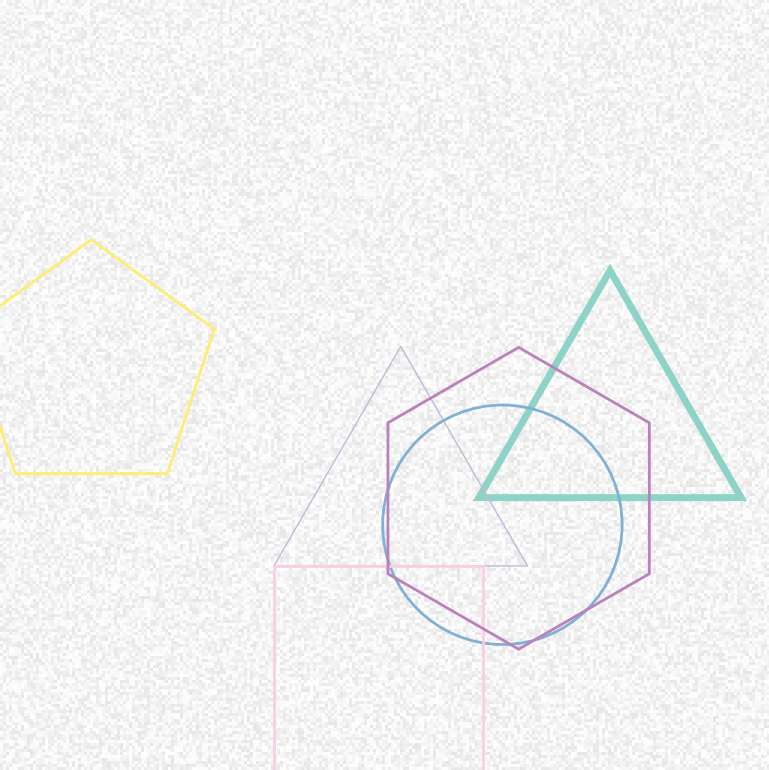[{"shape": "triangle", "thickness": 2.5, "radius": 0.98, "center": [0.792, 0.452]}, {"shape": "triangle", "thickness": 0.5, "radius": 0.95, "center": [0.52, 0.36]}, {"shape": "circle", "thickness": 1, "radius": 0.78, "center": [0.652, 0.318]}, {"shape": "square", "thickness": 1, "radius": 0.68, "center": [0.492, 0.13]}, {"shape": "hexagon", "thickness": 1, "radius": 0.98, "center": [0.674, 0.353]}, {"shape": "pentagon", "thickness": 1, "radius": 0.84, "center": [0.119, 0.521]}]